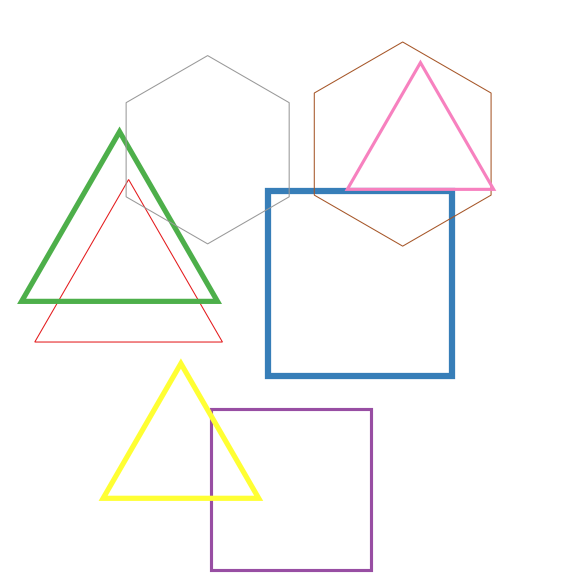[{"shape": "triangle", "thickness": 0.5, "radius": 0.94, "center": [0.223, 0.501]}, {"shape": "square", "thickness": 3, "radius": 0.8, "center": [0.624, 0.508]}, {"shape": "triangle", "thickness": 2.5, "radius": 0.98, "center": [0.207, 0.575]}, {"shape": "square", "thickness": 1.5, "radius": 0.7, "center": [0.504, 0.152]}, {"shape": "triangle", "thickness": 2.5, "radius": 0.78, "center": [0.313, 0.214]}, {"shape": "hexagon", "thickness": 0.5, "radius": 0.88, "center": [0.697, 0.75]}, {"shape": "triangle", "thickness": 1.5, "radius": 0.73, "center": [0.728, 0.744]}, {"shape": "hexagon", "thickness": 0.5, "radius": 0.82, "center": [0.36, 0.74]}]